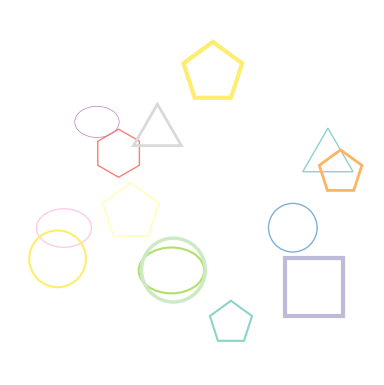[{"shape": "triangle", "thickness": 1, "radius": 0.38, "center": [0.852, 0.592]}, {"shape": "pentagon", "thickness": 1.5, "radius": 0.29, "center": [0.6, 0.161]}, {"shape": "pentagon", "thickness": 1, "radius": 0.38, "center": [0.34, 0.449]}, {"shape": "square", "thickness": 3, "radius": 0.37, "center": [0.816, 0.254]}, {"shape": "hexagon", "thickness": 1, "radius": 0.31, "center": [0.308, 0.602]}, {"shape": "circle", "thickness": 1, "radius": 0.32, "center": [0.761, 0.409]}, {"shape": "pentagon", "thickness": 2, "radius": 0.29, "center": [0.885, 0.553]}, {"shape": "oval", "thickness": 1.5, "radius": 0.43, "center": [0.445, 0.298]}, {"shape": "oval", "thickness": 1, "radius": 0.36, "center": [0.166, 0.408]}, {"shape": "triangle", "thickness": 2, "radius": 0.36, "center": [0.409, 0.658]}, {"shape": "oval", "thickness": 0.5, "radius": 0.29, "center": [0.252, 0.683]}, {"shape": "circle", "thickness": 2.5, "radius": 0.41, "center": [0.45, 0.299]}, {"shape": "circle", "thickness": 1.5, "radius": 0.37, "center": [0.15, 0.328]}, {"shape": "pentagon", "thickness": 3, "radius": 0.4, "center": [0.553, 0.811]}]